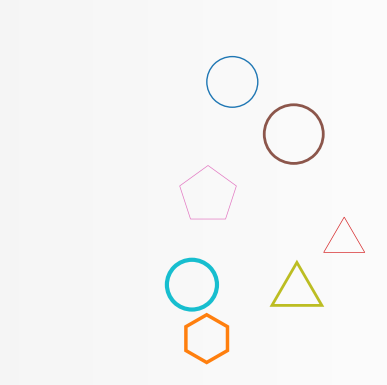[{"shape": "circle", "thickness": 1, "radius": 0.33, "center": [0.6, 0.787]}, {"shape": "hexagon", "thickness": 2.5, "radius": 0.31, "center": [0.533, 0.12]}, {"shape": "triangle", "thickness": 0.5, "radius": 0.31, "center": [0.888, 0.375]}, {"shape": "circle", "thickness": 2, "radius": 0.38, "center": [0.758, 0.652]}, {"shape": "pentagon", "thickness": 0.5, "radius": 0.38, "center": [0.537, 0.493]}, {"shape": "triangle", "thickness": 2, "radius": 0.37, "center": [0.766, 0.244]}, {"shape": "circle", "thickness": 3, "radius": 0.32, "center": [0.495, 0.261]}]